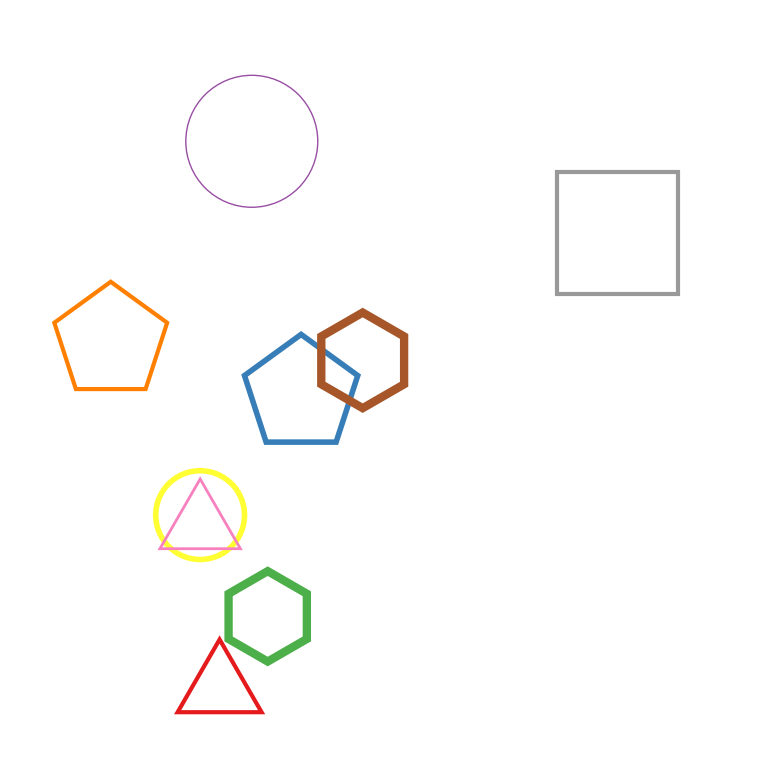[{"shape": "triangle", "thickness": 1.5, "radius": 0.31, "center": [0.285, 0.107]}, {"shape": "pentagon", "thickness": 2, "radius": 0.39, "center": [0.391, 0.488]}, {"shape": "hexagon", "thickness": 3, "radius": 0.29, "center": [0.348, 0.2]}, {"shape": "circle", "thickness": 0.5, "radius": 0.43, "center": [0.327, 0.817]}, {"shape": "pentagon", "thickness": 1.5, "radius": 0.39, "center": [0.144, 0.557]}, {"shape": "circle", "thickness": 2, "radius": 0.29, "center": [0.26, 0.331]}, {"shape": "hexagon", "thickness": 3, "radius": 0.31, "center": [0.471, 0.532]}, {"shape": "triangle", "thickness": 1, "radius": 0.3, "center": [0.26, 0.318]}, {"shape": "square", "thickness": 1.5, "radius": 0.39, "center": [0.802, 0.697]}]